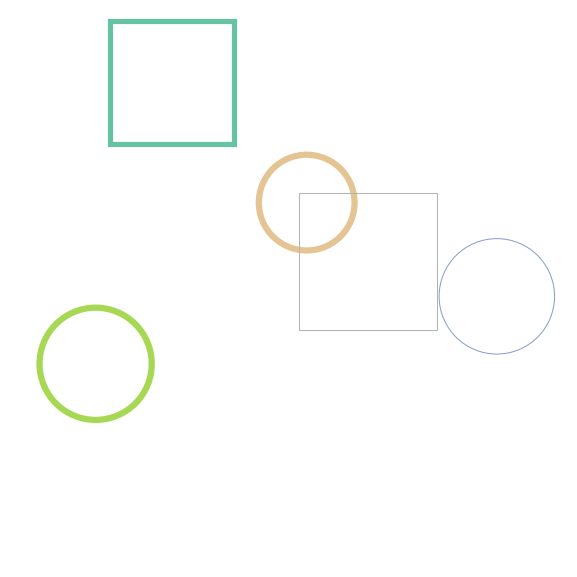[{"shape": "square", "thickness": 2.5, "radius": 0.53, "center": [0.298, 0.856]}, {"shape": "circle", "thickness": 0.5, "radius": 0.5, "center": [0.86, 0.486]}, {"shape": "circle", "thickness": 3, "radius": 0.49, "center": [0.166, 0.369]}, {"shape": "circle", "thickness": 3, "radius": 0.41, "center": [0.531, 0.648]}, {"shape": "square", "thickness": 0.5, "radius": 0.6, "center": [0.637, 0.547]}]